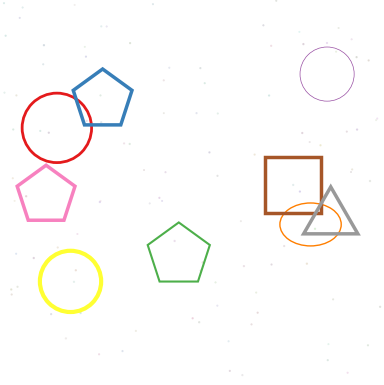[{"shape": "circle", "thickness": 2, "radius": 0.45, "center": [0.148, 0.668]}, {"shape": "pentagon", "thickness": 2.5, "radius": 0.4, "center": [0.267, 0.741]}, {"shape": "pentagon", "thickness": 1.5, "radius": 0.42, "center": [0.464, 0.337]}, {"shape": "circle", "thickness": 0.5, "radius": 0.35, "center": [0.85, 0.808]}, {"shape": "oval", "thickness": 1, "radius": 0.4, "center": [0.807, 0.417]}, {"shape": "circle", "thickness": 3, "radius": 0.4, "center": [0.183, 0.269]}, {"shape": "square", "thickness": 2.5, "radius": 0.36, "center": [0.762, 0.52]}, {"shape": "pentagon", "thickness": 2.5, "radius": 0.39, "center": [0.12, 0.492]}, {"shape": "triangle", "thickness": 2.5, "radius": 0.41, "center": [0.859, 0.433]}]